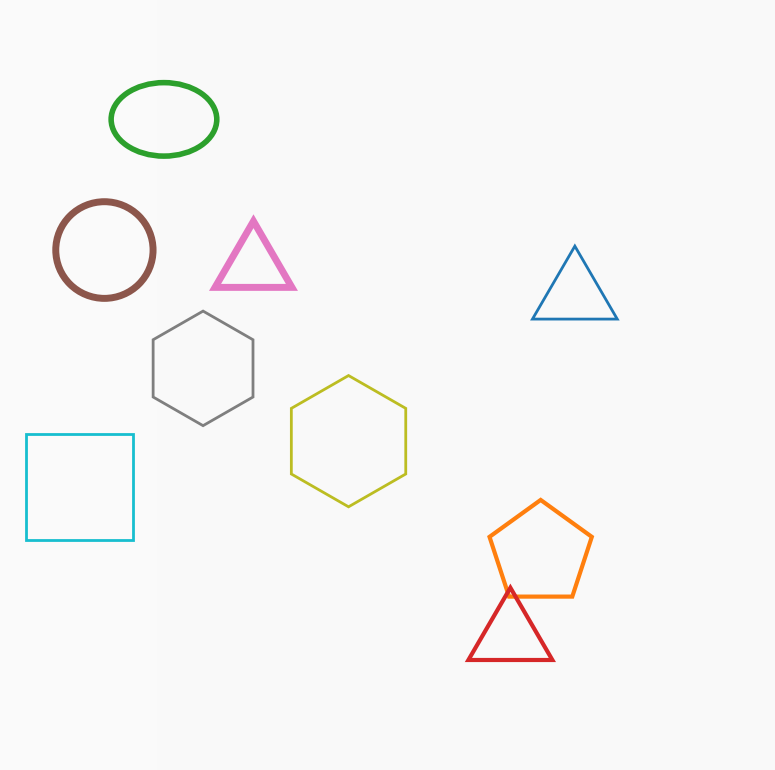[{"shape": "triangle", "thickness": 1, "radius": 0.32, "center": [0.742, 0.617]}, {"shape": "pentagon", "thickness": 1.5, "radius": 0.35, "center": [0.698, 0.281]}, {"shape": "oval", "thickness": 2, "radius": 0.34, "center": [0.212, 0.845]}, {"shape": "triangle", "thickness": 1.5, "radius": 0.31, "center": [0.659, 0.174]}, {"shape": "circle", "thickness": 2.5, "radius": 0.31, "center": [0.135, 0.675]}, {"shape": "triangle", "thickness": 2.5, "radius": 0.29, "center": [0.327, 0.655]}, {"shape": "hexagon", "thickness": 1, "radius": 0.37, "center": [0.262, 0.522]}, {"shape": "hexagon", "thickness": 1, "radius": 0.43, "center": [0.45, 0.427]}, {"shape": "square", "thickness": 1, "radius": 0.34, "center": [0.102, 0.367]}]